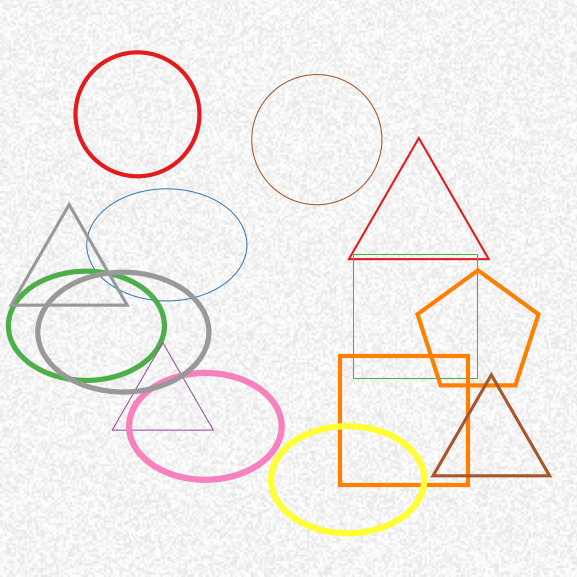[{"shape": "triangle", "thickness": 1, "radius": 0.7, "center": [0.725, 0.62]}, {"shape": "circle", "thickness": 2, "radius": 0.54, "center": [0.238, 0.801]}, {"shape": "oval", "thickness": 0.5, "radius": 0.69, "center": [0.289, 0.575]}, {"shape": "oval", "thickness": 2.5, "radius": 0.68, "center": [0.15, 0.435]}, {"shape": "square", "thickness": 0.5, "radius": 0.54, "center": [0.719, 0.452]}, {"shape": "triangle", "thickness": 0.5, "radius": 0.51, "center": [0.282, 0.305]}, {"shape": "pentagon", "thickness": 2, "radius": 0.55, "center": [0.828, 0.421]}, {"shape": "square", "thickness": 2, "radius": 0.56, "center": [0.699, 0.271]}, {"shape": "oval", "thickness": 3, "radius": 0.66, "center": [0.602, 0.168]}, {"shape": "circle", "thickness": 0.5, "radius": 0.56, "center": [0.549, 0.757]}, {"shape": "triangle", "thickness": 1.5, "radius": 0.58, "center": [0.851, 0.233]}, {"shape": "oval", "thickness": 3, "radius": 0.66, "center": [0.356, 0.261]}, {"shape": "triangle", "thickness": 1.5, "radius": 0.58, "center": [0.12, 0.529]}, {"shape": "oval", "thickness": 2.5, "radius": 0.74, "center": [0.214, 0.424]}]